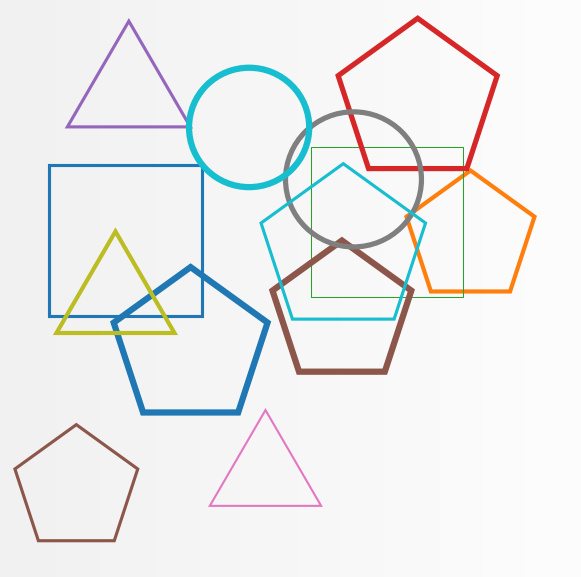[{"shape": "pentagon", "thickness": 3, "radius": 0.7, "center": [0.328, 0.397]}, {"shape": "square", "thickness": 1.5, "radius": 0.66, "center": [0.217, 0.583]}, {"shape": "pentagon", "thickness": 2, "radius": 0.58, "center": [0.809, 0.588]}, {"shape": "square", "thickness": 0.5, "radius": 0.65, "center": [0.666, 0.614]}, {"shape": "pentagon", "thickness": 2.5, "radius": 0.72, "center": [0.719, 0.824]}, {"shape": "triangle", "thickness": 1.5, "radius": 0.61, "center": [0.222, 0.84]}, {"shape": "pentagon", "thickness": 3, "radius": 0.63, "center": [0.588, 0.457]}, {"shape": "pentagon", "thickness": 1.5, "radius": 0.56, "center": [0.131, 0.153]}, {"shape": "triangle", "thickness": 1, "radius": 0.55, "center": [0.457, 0.178]}, {"shape": "circle", "thickness": 2.5, "radius": 0.58, "center": [0.608, 0.689]}, {"shape": "triangle", "thickness": 2, "radius": 0.59, "center": [0.199, 0.481]}, {"shape": "pentagon", "thickness": 1.5, "radius": 0.74, "center": [0.591, 0.567]}, {"shape": "circle", "thickness": 3, "radius": 0.52, "center": [0.429, 0.778]}]